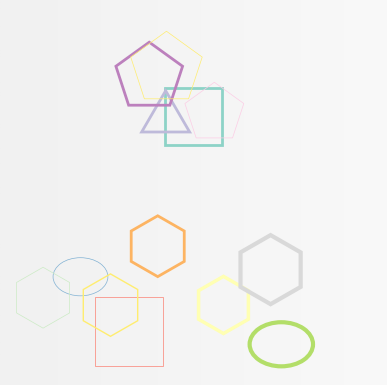[{"shape": "square", "thickness": 2, "radius": 0.37, "center": [0.5, 0.697]}, {"shape": "hexagon", "thickness": 2.5, "radius": 0.37, "center": [0.577, 0.208]}, {"shape": "triangle", "thickness": 2, "radius": 0.36, "center": [0.427, 0.693]}, {"shape": "square", "thickness": 0.5, "radius": 0.44, "center": [0.333, 0.139]}, {"shape": "oval", "thickness": 0.5, "radius": 0.35, "center": [0.208, 0.281]}, {"shape": "hexagon", "thickness": 2, "radius": 0.4, "center": [0.407, 0.36]}, {"shape": "oval", "thickness": 3, "radius": 0.41, "center": [0.726, 0.106]}, {"shape": "pentagon", "thickness": 0.5, "radius": 0.4, "center": [0.553, 0.706]}, {"shape": "hexagon", "thickness": 3, "radius": 0.45, "center": [0.698, 0.3]}, {"shape": "pentagon", "thickness": 2, "radius": 0.45, "center": [0.385, 0.8]}, {"shape": "hexagon", "thickness": 0.5, "radius": 0.4, "center": [0.111, 0.227]}, {"shape": "hexagon", "thickness": 1, "radius": 0.41, "center": [0.285, 0.207]}, {"shape": "pentagon", "thickness": 0.5, "radius": 0.48, "center": [0.43, 0.822]}]